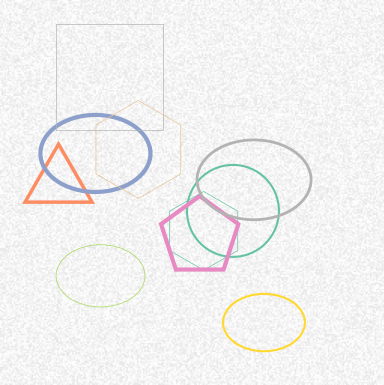[{"shape": "circle", "thickness": 1.5, "radius": 0.6, "center": [0.605, 0.452]}, {"shape": "hexagon", "thickness": 0.5, "radius": 0.51, "center": [0.529, 0.4]}, {"shape": "triangle", "thickness": 2.5, "radius": 0.5, "center": [0.152, 0.525]}, {"shape": "oval", "thickness": 3, "radius": 0.71, "center": [0.248, 0.601]}, {"shape": "pentagon", "thickness": 3, "radius": 0.53, "center": [0.519, 0.385]}, {"shape": "oval", "thickness": 0.5, "radius": 0.58, "center": [0.261, 0.284]}, {"shape": "oval", "thickness": 1.5, "radius": 0.53, "center": [0.686, 0.162]}, {"shape": "hexagon", "thickness": 0.5, "radius": 0.64, "center": [0.359, 0.612]}, {"shape": "square", "thickness": 0.5, "radius": 0.69, "center": [0.284, 0.801]}, {"shape": "oval", "thickness": 2, "radius": 0.74, "center": [0.66, 0.533]}]